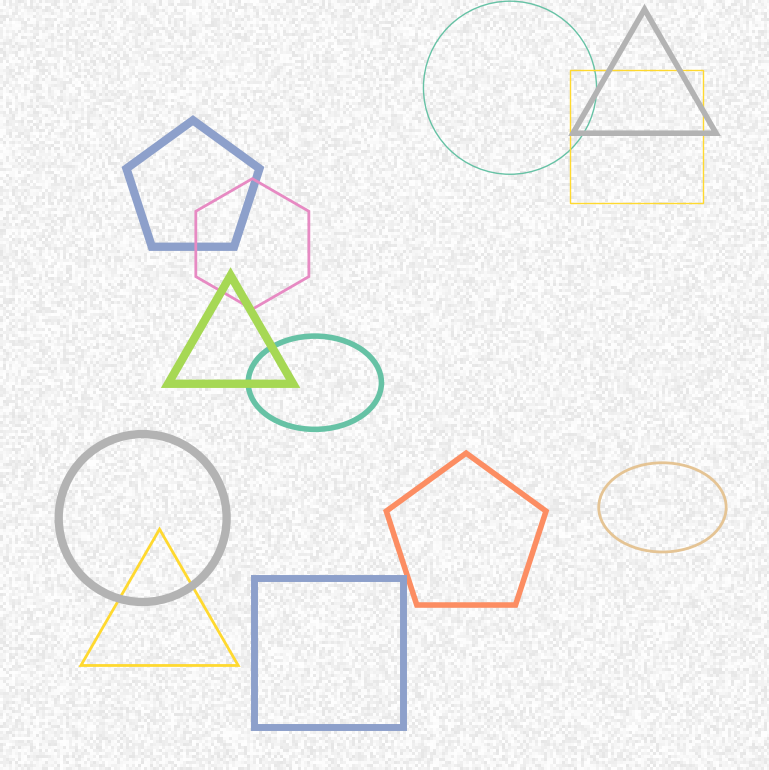[{"shape": "circle", "thickness": 0.5, "radius": 0.56, "center": [0.662, 0.886]}, {"shape": "oval", "thickness": 2, "radius": 0.43, "center": [0.409, 0.503]}, {"shape": "pentagon", "thickness": 2, "radius": 0.55, "center": [0.605, 0.302]}, {"shape": "pentagon", "thickness": 3, "radius": 0.45, "center": [0.251, 0.753]}, {"shape": "square", "thickness": 2.5, "radius": 0.48, "center": [0.426, 0.153]}, {"shape": "hexagon", "thickness": 1, "radius": 0.42, "center": [0.328, 0.683]}, {"shape": "triangle", "thickness": 3, "radius": 0.47, "center": [0.299, 0.548]}, {"shape": "triangle", "thickness": 1, "radius": 0.59, "center": [0.207, 0.195]}, {"shape": "square", "thickness": 0.5, "radius": 0.43, "center": [0.826, 0.823]}, {"shape": "oval", "thickness": 1, "radius": 0.41, "center": [0.86, 0.341]}, {"shape": "circle", "thickness": 3, "radius": 0.55, "center": [0.185, 0.327]}, {"shape": "triangle", "thickness": 2, "radius": 0.54, "center": [0.837, 0.881]}]